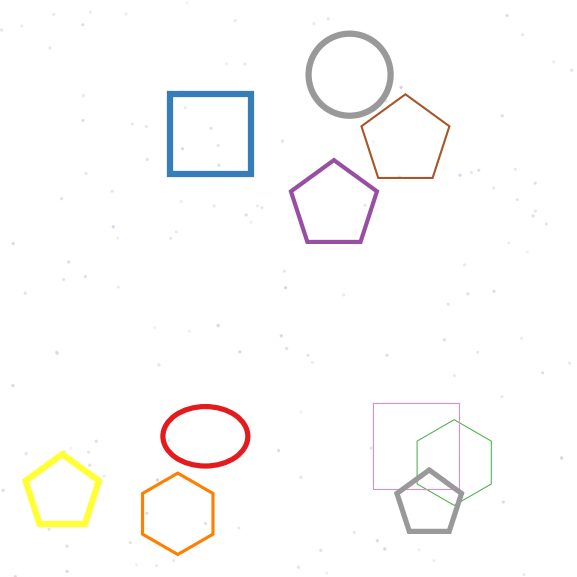[{"shape": "oval", "thickness": 2.5, "radius": 0.37, "center": [0.356, 0.244]}, {"shape": "square", "thickness": 3, "radius": 0.35, "center": [0.364, 0.767]}, {"shape": "hexagon", "thickness": 0.5, "radius": 0.37, "center": [0.786, 0.198]}, {"shape": "pentagon", "thickness": 2, "radius": 0.39, "center": [0.578, 0.644]}, {"shape": "hexagon", "thickness": 1.5, "radius": 0.35, "center": [0.308, 0.109]}, {"shape": "pentagon", "thickness": 3, "radius": 0.33, "center": [0.108, 0.146]}, {"shape": "pentagon", "thickness": 1, "radius": 0.4, "center": [0.702, 0.756]}, {"shape": "square", "thickness": 0.5, "radius": 0.37, "center": [0.721, 0.227]}, {"shape": "circle", "thickness": 3, "radius": 0.36, "center": [0.605, 0.87]}, {"shape": "pentagon", "thickness": 2.5, "radius": 0.29, "center": [0.743, 0.127]}]